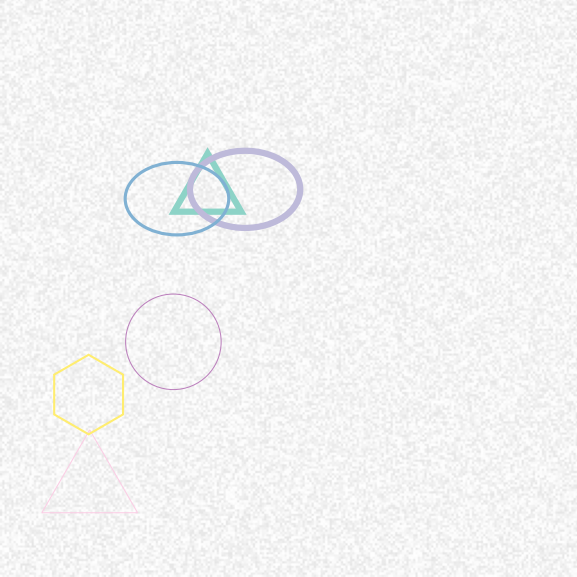[{"shape": "triangle", "thickness": 3, "radius": 0.34, "center": [0.359, 0.666]}, {"shape": "oval", "thickness": 3, "radius": 0.48, "center": [0.424, 0.671]}, {"shape": "oval", "thickness": 1.5, "radius": 0.45, "center": [0.306, 0.655]}, {"shape": "triangle", "thickness": 0.5, "radius": 0.48, "center": [0.155, 0.159]}, {"shape": "circle", "thickness": 0.5, "radius": 0.41, "center": [0.3, 0.407]}, {"shape": "hexagon", "thickness": 1, "radius": 0.34, "center": [0.153, 0.316]}]